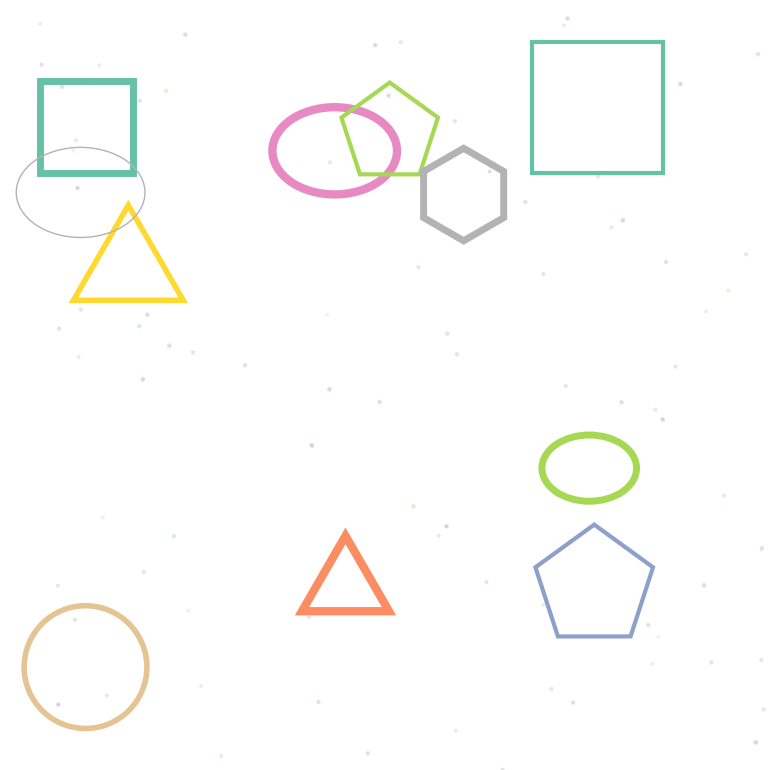[{"shape": "square", "thickness": 2.5, "radius": 0.3, "center": [0.112, 0.835]}, {"shape": "square", "thickness": 1.5, "radius": 0.43, "center": [0.776, 0.86]}, {"shape": "triangle", "thickness": 3, "radius": 0.33, "center": [0.449, 0.239]}, {"shape": "pentagon", "thickness": 1.5, "radius": 0.4, "center": [0.772, 0.238]}, {"shape": "oval", "thickness": 3, "radius": 0.4, "center": [0.435, 0.804]}, {"shape": "oval", "thickness": 2.5, "radius": 0.31, "center": [0.765, 0.392]}, {"shape": "pentagon", "thickness": 1.5, "radius": 0.33, "center": [0.506, 0.827]}, {"shape": "triangle", "thickness": 2, "radius": 0.41, "center": [0.167, 0.651]}, {"shape": "circle", "thickness": 2, "radius": 0.4, "center": [0.111, 0.134]}, {"shape": "oval", "thickness": 0.5, "radius": 0.42, "center": [0.105, 0.75]}, {"shape": "hexagon", "thickness": 2.5, "radius": 0.3, "center": [0.602, 0.747]}]